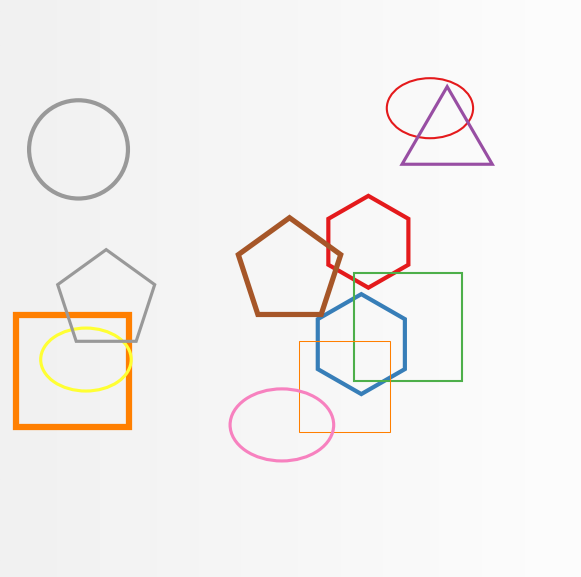[{"shape": "oval", "thickness": 1, "radius": 0.37, "center": [0.74, 0.812]}, {"shape": "hexagon", "thickness": 2, "radius": 0.4, "center": [0.634, 0.58]}, {"shape": "hexagon", "thickness": 2, "radius": 0.43, "center": [0.622, 0.403]}, {"shape": "square", "thickness": 1, "radius": 0.47, "center": [0.702, 0.432]}, {"shape": "triangle", "thickness": 1.5, "radius": 0.45, "center": [0.769, 0.76]}, {"shape": "square", "thickness": 3, "radius": 0.49, "center": [0.124, 0.357]}, {"shape": "square", "thickness": 0.5, "radius": 0.39, "center": [0.592, 0.33]}, {"shape": "oval", "thickness": 1.5, "radius": 0.39, "center": [0.148, 0.377]}, {"shape": "pentagon", "thickness": 2.5, "radius": 0.46, "center": [0.498, 0.53]}, {"shape": "oval", "thickness": 1.5, "radius": 0.45, "center": [0.485, 0.263]}, {"shape": "pentagon", "thickness": 1.5, "radius": 0.44, "center": [0.183, 0.479]}, {"shape": "circle", "thickness": 2, "radius": 0.43, "center": [0.135, 0.74]}]